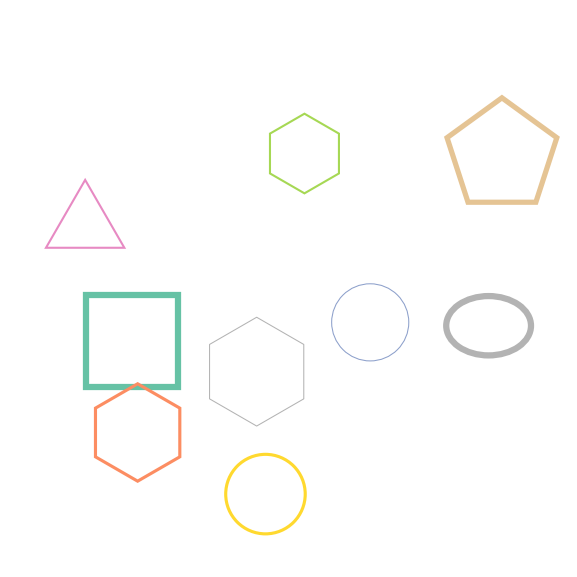[{"shape": "square", "thickness": 3, "radius": 0.4, "center": [0.229, 0.408]}, {"shape": "hexagon", "thickness": 1.5, "radius": 0.42, "center": [0.238, 0.25]}, {"shape": "circle", "thickness": 0.5, "radius": 0.33, "center": [0.641, 0.441]}, {"shape": "triangle", "thickness": 1, "radius": 0.39, "center": [0.147, 0.609]}, {"shape": "hexagon", "thickness": 1, "radius": 0.34, "center": [0.527, 0.733]}, {"shape": "circle", "thickness": 1.5, "radius": 0.34, "center": [0.46, 0.144]}, {"shape": "pentagon", "thickness": 2.5, "radius": 0.5, "center": [0.869, 0.73]}, {"shape": "hexagon", "thickness": 0.5, "radius": 0.47, "center": [0.444, 0.356]}, {"shape": "oval", "thickness": 3, "radius": 0.37, "center": [0.846, 0.435]}]